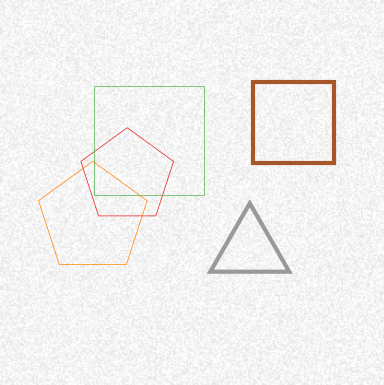[{"shape": "pentagon", "thickness": 0.5, "radius": 0.63, "center": [0.33, 0.542]}, {"shape": "square", "thickness": 0.5, "radius": 0.71, "center": [0.387, 0.635]}, {"shape": "pentagon", "thickness": 0.5, "radius": 0.74, "center": [0.241, 0.433]}, {"shape": "square", "thickness": 3, "radius": 0.52, "center": [0.763, 0.682]}, {"shape": "triangle", "thickness": 3, "radius": 0.59, "center": [0.649, 0.353]}]